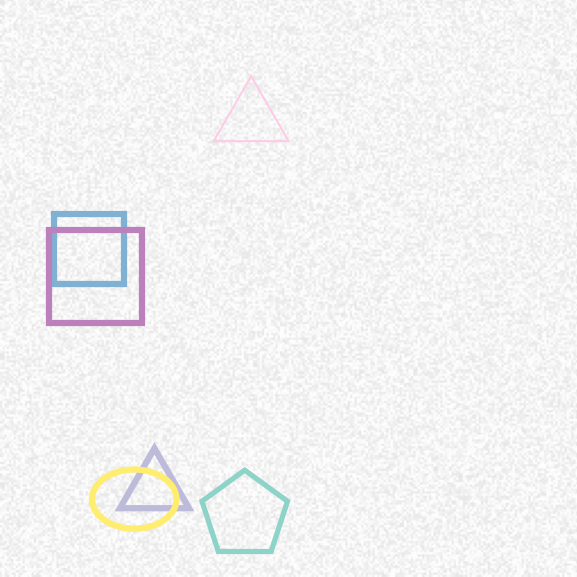[{"shape": "pentagon", "thickness": 2.5, "radius": 0.39, "center": [0.424, 0.107]}, {"shape": "triangle", "thickness": 3, "radius": 0.35, "center": [0.267, 0.154]}, {"shape": "square", "thickness": 3, "radius": 0.3, "center": [0.153, 0.568]}, {"shape": "triangle", "thickness": 1, "radius": 0.37, "center": [0.435, 0.792]}, {"shape": "square", "thickness": 3, "radius": 0.4, "center": [0.165, 0.52]}, {"shape": "oval", "thickness": 3, "radius": 0.37, "center": [0.232, 0.135]}]